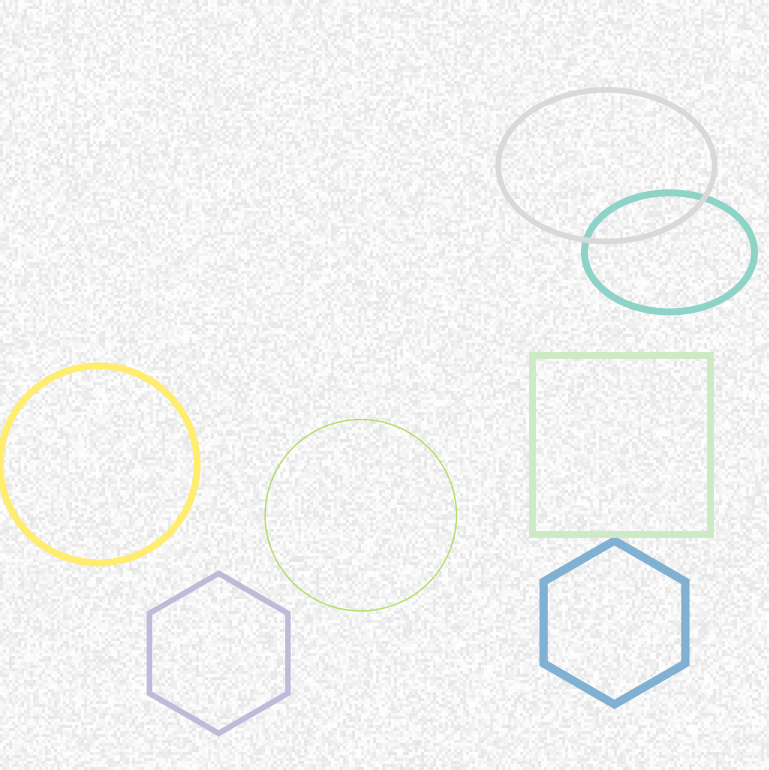[{"shape": "oval", "thickness": 2.5, "radius": 0.55, "center": [0.869, 0.672]}, {"shape": "hexagon", "thickness": 2, "radius": 0.52, "center": [0.284, 0.152]}, {"shape": "hexagon", "thickness": 3, "radius": 0.53, "center": [0.798, 0.192]}, {"shape": "circle", "thickness": 0.5, "radius": 0.62, "center": [0.469, 0.331]}, {"shape": "oval", "thickness": 2, "radius": 0.7, "center": [0.788, 0.785]}, {"shape": "square", "thickness": 2.5, "radius": 0.58, "center": [0.807, 0.423]}, {"shape": "circle", "thickness": 2.5, "radius": 0.64, "center": [0.128, 0.397]}]